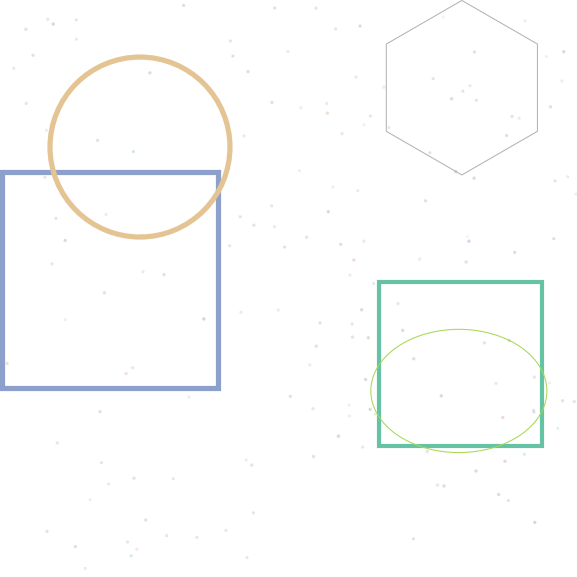[{"shape": "square", "thickness": 2, "radius": 0.71, "center": [0.798, 0.369]}, {"shape": "square", "thickness": 2.5, "radius": 0.93, "center": [0.19, 0.514]}, {"shape": "oval", "thickness": 0.5, "radius": 0.76, "center": [0.795, 0.322]}, {"shape": "circle", "thickness": 2.5, "radius": 0.78, "center": [0.242, 0.745]}, {"shape": "hexagon", "thickness": 0.5, "radius": 0.76, "center": [0.8, 0.847]}]